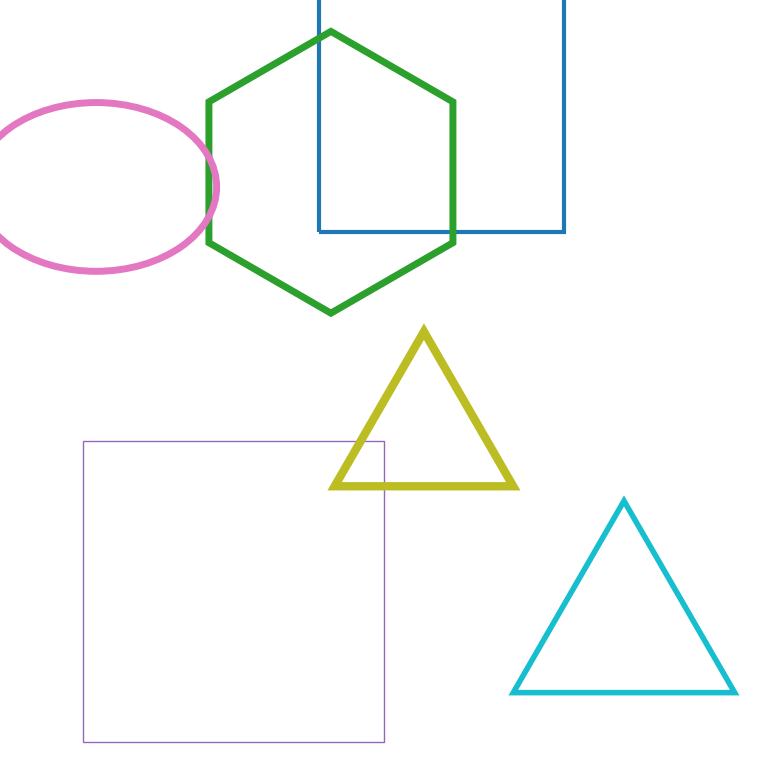[{"shape": "square", "thickness": 1.5, "radius": 0.8, "center": [0.573, 0.858]}, {"shape": "hexagon", "thickness": 2.5, "radius": 0.91, "center": [0.43, 0.776]}, {"shape": "square", "thickness": 0.5, "radius": 0.98, "center": [0.303, 0.232]}, {"shape": "oval", "thickness": 2.5, "radius": 0.78, "center": [0.125, 0.757]}, {"shape": "triangle", "thickness": 3, "radius": 0.67, "center": [0.551, 0.435]}, {"shape": "triangle", "thickness": 2, "radius": 0.83, "center": [0.81, 0.183]}]